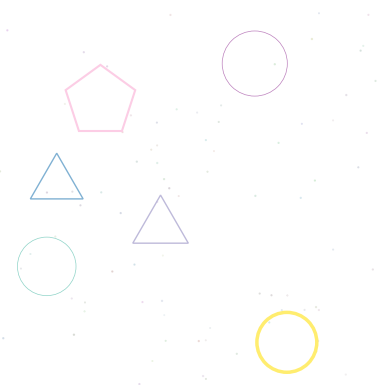[{"shape": "circle", "thickness": 0.5, "radius": 0.38, "center": [0.121, 0.308]}, {"shape": "triangle", "thickness": 1, "radius": 0.42, "center": [0.417, 0.41]}, {"shape": "triangle", "thickness": 1, "radius": 0.4, "center": [0.147, 0.523]}, {"shape": "pentagon", "thickness": 1.5, "radius": 0.48, "center": [0.261, 0.737]}, {"shape": "circle", "thickness": 0.5, "radius": 0.42, "center": [0.662, 0.835]}, {"shape": "circle", "thickness": 2.5, "radius": 0.39, "center": [0.745, 0.111]}]